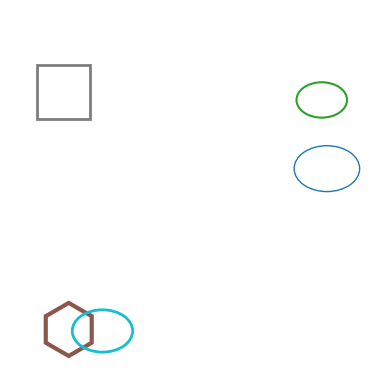[{"shape": "oval", "thickness": 1, "radius": 0.43, "center": [0.849, 0.562]}, {"shape": "oval", "thickness": 1.5, "radius": 0.33, "center": [0.836, 0.74]}, {"shape": "hexagon", "thickness": 3, "radius": 0.34, "center": [0.179, 0.144]}, {"shape": "square", "thickness": 2, "radius": 0.34, "center": [0.164, 0.761]}, {"shape": "oval", "thickness": 2, "radius": 0.39, "center": [0.266, 0.14]}]